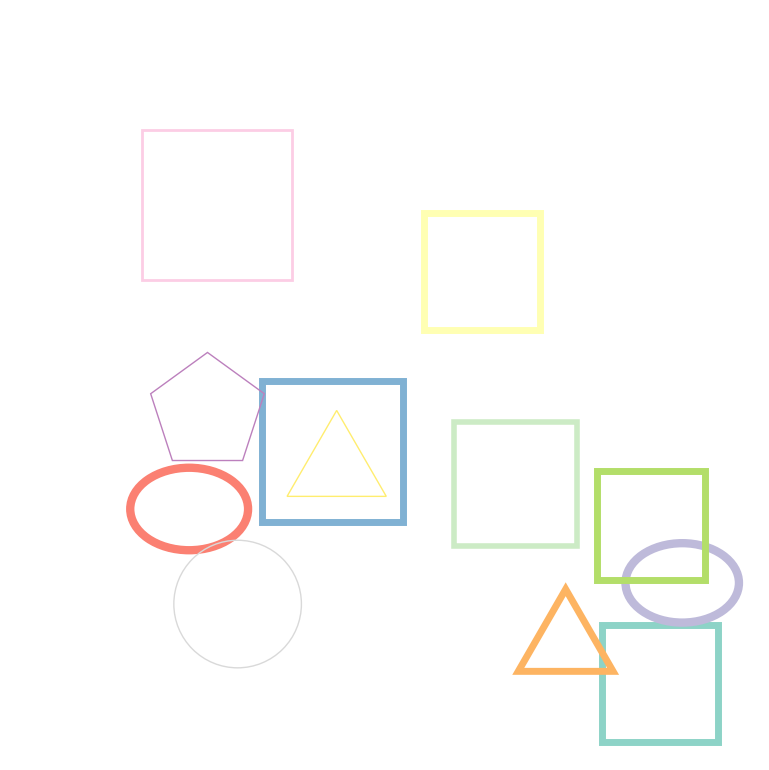[{"shape": "square", "thickness": 2.5, "radius": 0.38, "center": [0.857, 0.112]}, {"shape": "square", "thickness": 2.5, "radius": 0.38, "center": [0.626, 0.647]}, {"shape": "oval", "thickness": 3, "radius": 0.37, "center": [0.886, 0.243]}, {"shape": "oval", "thickness": 3, "radius": 0.38, "center": [0.246, 0.339]}, {"shape": "square", "thickness": 2.5, "radius": 0.46, "center": [0.432, 0.414]}, {"shape": "triangle", "thickness": 2.5, "radius": 0.36, "center": [0.735, 0.164]}, {"shape": "square", "thickness": 2.5, "radius": 0.35, "center": [0.846, 0.317]}, {"shape": "square", "thickness": 1, "radius": 0.49, "center": [0.282, 0.734]}, {"shape": "circle", "thickness": 0.5, "radius": 0.41, "center": [0.309, 0.216]}, {"shape": "pentagon", "thickness": 0.5, "radius": 0.39, "center": [0.269, 0.465]}, {"shape": "square", "thickness": 2, "radius": 0.4, "center": [0.669, 0.372]}, {"shape": "triangle", "thickness": 0.5, "radius": 0.37, "center": [0.437, 0.393]}]